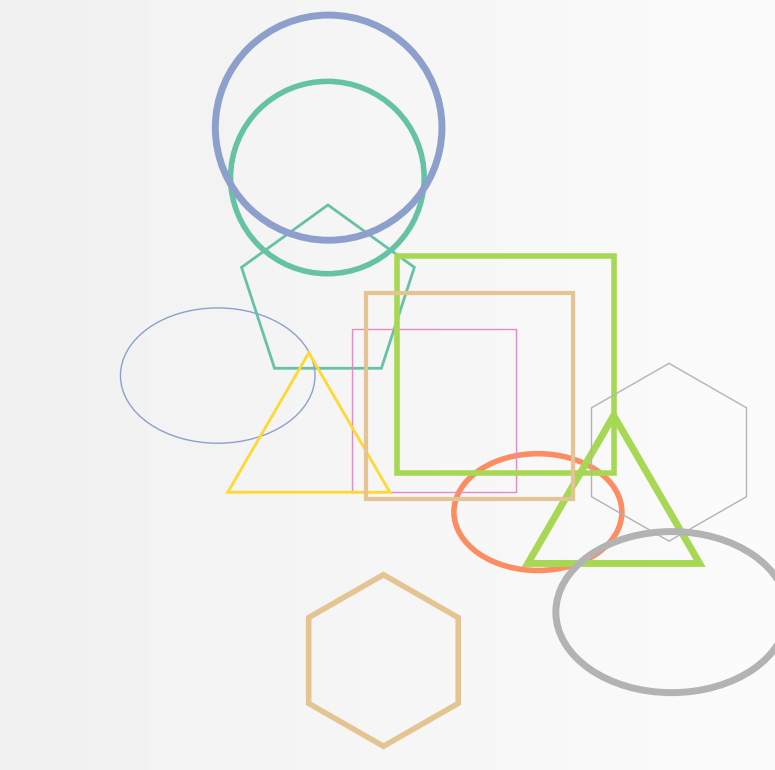[{"shape": "pentagon", "thickness": 1, "radius": 0.59, "center": [0.423, 0.617]}, {"shape": "circle", "thickness": 2, "radius": 0.62, "center": [0.422, 0.769]}, {"shape": "oval", "thickness": 2, "radius": 0.54, "center": [0.694, 0.335]}, {"shape": "oval", "thickness": 0.5, "radius": 0.63, "center": [0.281, 0.512]}, {"shape": "circle", "thickness": 2.5, "radius": 0.73, "center": [0.424, 0.834]}, {"shape": "square", "thickness": 0.5, "radius": 0.53, "center": [0.56, 0.467]}, {"shape": "triangle", "thickness": 2.5, "radius": 0.64, "center": [0.792, 0.332]}, {"shape": "square", "thickness": 2, "radius": 0.7, "center": [0.652, 0.527]}, {"shape": "triangle", "thickness": 1, "radius": 0.6, "center": [0.398, 0.421]}, {"shape": "square", "thickness": 1.5, "radius": 0.67, "center": [0.606, 0.486]}, {"shape": "hexagon", "thickness": 2, "radius": 0.56, "center": [0.495, 0.142]}, {"shape": "oval", "thickness": 2.5, "radius": 0.75, "center": [0.867, 0.205]}, {"shape": "hexagon", "thickness": 0.5, "radius": 0.58, "center": [0.863, 0.413]}]